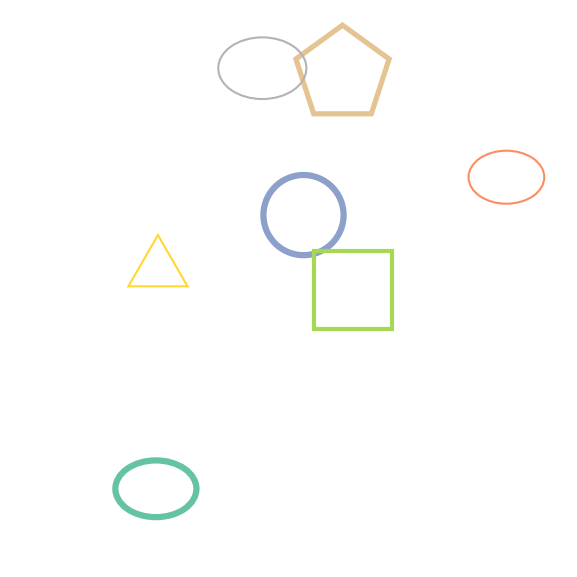[{"shape": "oval", "thickness": 3, "radius": 0.35, "center": [0.27, 0.153]}, {"shape": "oval", "thickness": 1, "radius": 0.33, "center": [0.877, 0.692]}, {"shape": "circle", "thickness": 3, "radius": 0.35, "center": [0.526, 0.627]}, {"shape": "square", "thickness": 2, "radius": 0.34, "center": [0.612, 0.497]}, {"shape": "triangle", "thickness": 1, "radius": 0.3, "center": [0.274, 0.533]}, {"shape": "pentagon", "thickness": 2.5, "radius": 0.42, "center": [0.593, 0.871]}, {"shape": "oval", "thickness": 1, "radius": 0.38, "center": [0.454, 0.881]}]